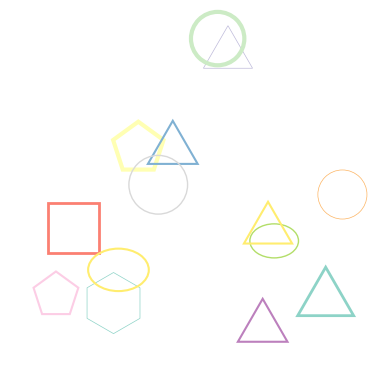[{"shape": "triangle", "thickness": 2, "radius": 0.42, "center": [0.846, 0.222]}, {"shape": "hexagon", "thickness": 0.5, "radius": 0.4, "center": [0.295, 0.213]}, {"shape": "pentagon", "thickness": 3, "radius": 0.34, "center": [0.359, 0.615]}, {"shape": "triangle", "thickness": 0.5, "radius": 0.37, "center": [0.592, 0.86]}, {"shape": "square", "thickness": 2, "radius": 0.33, "center": [0.191, 0.407]}, {"shape": "triangle", "thickness": 1.5, "radius": 0.37, "center": [0.449, 0.612]}, {"shape": "circle", "thickness": 0.5, "radius": 0.32, "center": [0.889, 0.495]}, {"shape": "oval", "thickness": 1, "radius": 0.32, "center": [0.712, 0.374]}, {"shape": "pentagon", "thickness": 1.5, "radius": 0.31, "center": [0.145, 0.234]}, {"shape": "circle", "thickness": 1, "radius": 0.38, "center": [0.411, 0.52]}, {"shape": "triangle", "thickness": 1.5, "radius": 0.37, "center": [0.682, 0.149]}, {"shape": "circle", "thickness": 3, "radius": 0.35, "center": [0.565, 0.9]}, {"shape": "triangle", "thickness": 1.5, "radius": 0.36, "center": [0.696, 0.404]}, {"shape": "oval", "thickness": 1.5, "radius": 0.39, "center": [0.308, 0.299]}]